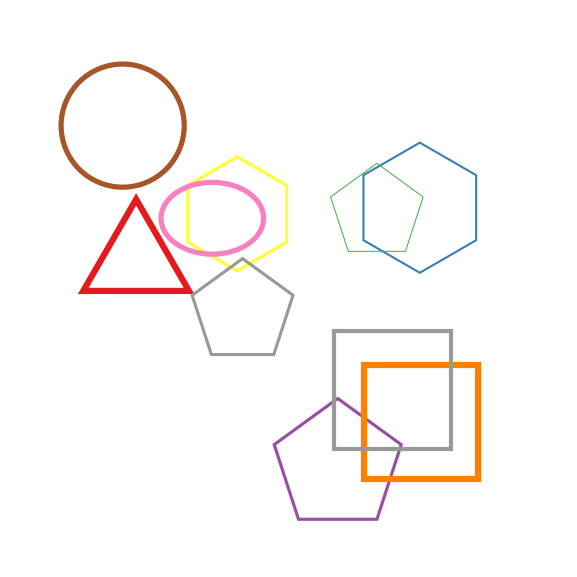[{"shape": "triangle", "thickness": 3, "radius": 0.53, "center": [0.236, 0.548]}, {"shape": "hexagon", "thickness": 1, "radius": 0.56, "center": [0.727, 0.639]}, {"shape": "pentagon", "thickness": 0.5, "radius": 0.42, "center": [0.653, 0.632]}, {"shape": "pentagon", "thickness": 1.5, "radius": 0.58, "center": [0.585, 0.194]}, {"shape": "square", "thickness": 3, "radius": 0.49, "center": [0.729, 0.268]}, {"shape": "hexagon", "thickness": 1.5, "radius": 0.49, "center": [0.411, 0.629]}, {"shape": "circle", "thickness": 2.5, "radius": 0.53, "center": [0.212, 0.782]}, {"shape": "oval", "thickness": 2.5, "radius": 0.44, "center": [0.368, 0.621]}, {"shape": "square", "thickness": 2, "radius": 0.51, "center": [0.68, 0.324]}, {"shape": "pentagon", "thickness": 1.5, "radius": 0.46, "center": [0.42, 0.459]}]